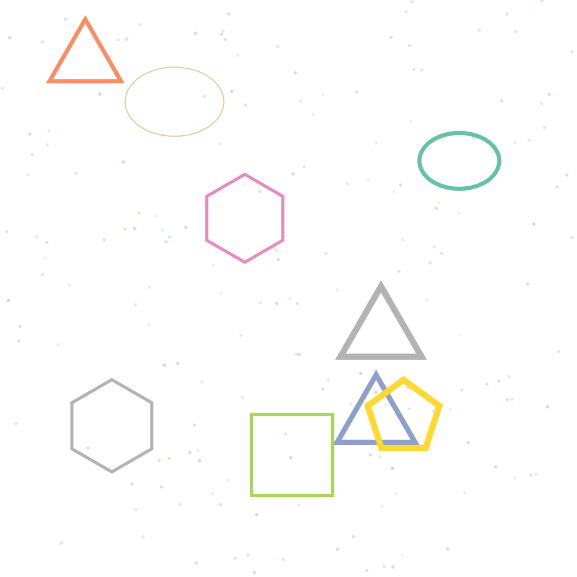[{"shape": "oval", "thickness": 2, "radius": 0.35, "center": [0.795, 0.721]}, {"shape": "triangle", "thickness": 2, "radius": 0.36, "center": [0.148, 0.894]}, {"shape": "triangle", "thickness": 2.5, "radius": 0.39, "center": [0.651, 0.272]}, {"shape": "hexagon", "thickness": 1.5, "radius": 0.38, "center": [0.424, 0.621]}, {"shape": "square", "thickness": 1.5, "radius": 0.35, "center": [0.505, 0.212]}, {"shape": "pentagon", "thickness": 3, "radius": 0.33, "center": [0.699, 0.276]}, {"shape": "oval", "thickness": 0.5, "radius": 0.43, "center": [0.302, 0.823]}, {"shape": "triangle", "thickness": 3, "radius": 0.41, "center": [0.66, 0.422]}, {"shape": "hexagon", "thickness": 1.5, "radius": 0.4, "center": [0.194, 0.262]}]